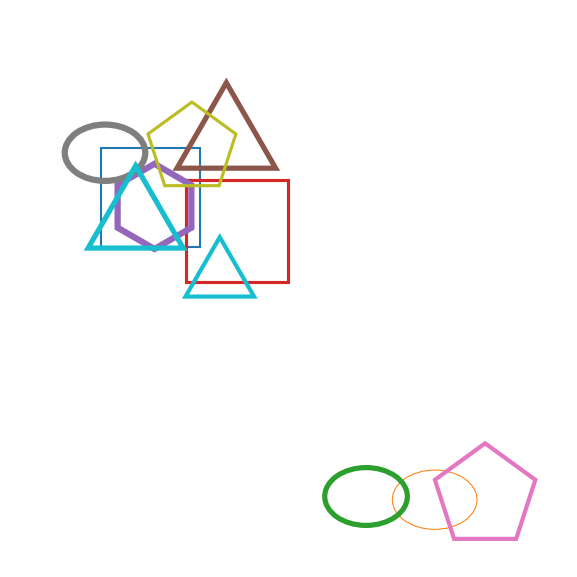[{"shape": "square", "thickness": 1, "radius": 0.43, "center": [0.261, 0.657]}, {"shape": "oval", "thickness": 0.5, "radius": 0.37, "center": [0.753, 0.134]}, {"shape": "oval", "thickness": 2.5, "radius": 0.36, "center": [0.634, 0.139]}, {"shape": "square", "thickness": 1.5, "radius": 0.44, "center": [0.41, 0.599]}, {"shape": "hexagon", "thickness": 3, "radius": 0.37, "center": [0.268, 0.642]}, {"shape": "triangle", "thickness": 2.5, "radius": 0.49, "center": [0.392, 0.757]}, {"shape": "pentagon", "thickness": 2, "radius": 0.46, "center": [0.84, 0.14]}, {"shape": "oval", "thickness": 3, "radius": 0.35, "center": [0.182, 0.735]}, {"shape": "pentagon", "thickness": 1.5, "radius": 0.4, "center": [0.332, 0.742]}, {"shape": "triangle", "thickness": 2.5, "radius": 0.48, "center": [0.235, 0.617]}, {"shape": "triangle", "thickness": 2, "radius": 0.34, "center": [0.381, 0.52]}]